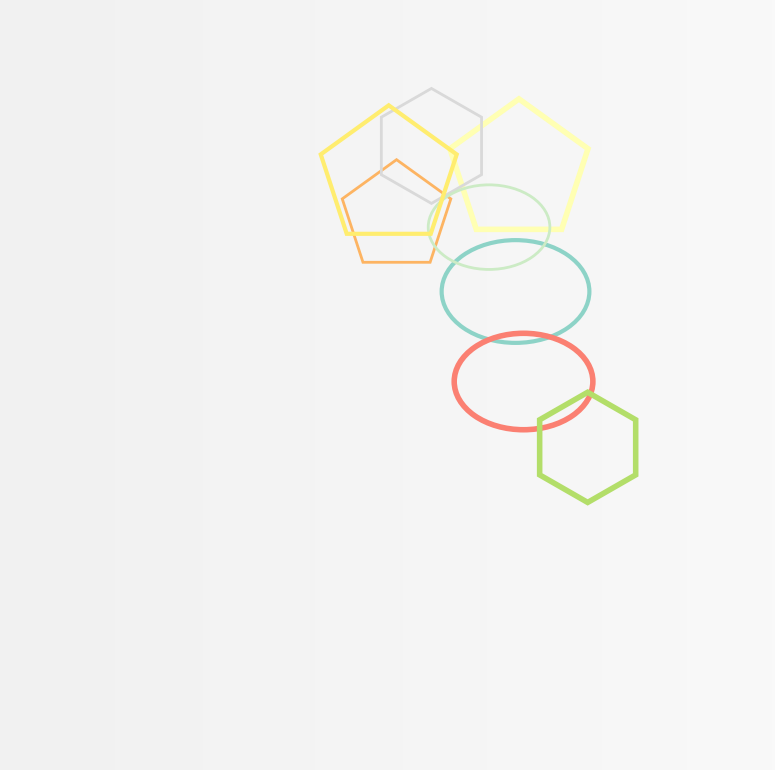[{"shape": "oval", "thickness": 1.5, "radius": 0.48, "center": [0.665, 0.621]}, {"shape": "pentagon", "thickness": 2, "radius": 0.47, "center": [0.67, 0.778]}, {"shape": "oval", "thickness": 2, "radius": 0.45, "center": [0.676, 0.505]}, {"shape": "pentagon", "thickness": 1, "radius": 0.37, "center": [0.512, 0.719]}, {"shape": "hexagon", "thickness": 2, "radius": 0.36, "center": [0.758, 0.419]}, {"shape": "hexagon", "thickness": 1, "radius": 0.37, "center": [0.557, 0.81]}, {"shape": "oval", "thickness": 1, "radius": 0.39, "center": [0.631, 0.705]}, {"shape": "pentagon", "thickness": 1.5, "radius": 0.46, "center": [0.502, 0.771]}]